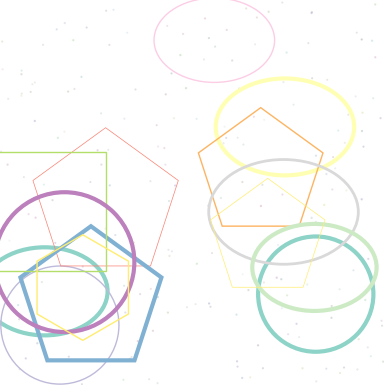[{"shape": "circle", "thickness": 3, "radius": 0.75, "center": [0.82, 0.236]}, {"shape": "oval", "thickness": 3, "radius": 0.82, "center": [0.116, 0.243]}, {"shape": "oval", "thickness": 3, "radius": 0.9, "center": [0.74, 0.67]}, {"shape": "circle", "thickness": 1, "radius": 0.77, "center": [0.156, 0.156]}, {"shape": "pentagon", "thickness": 0.5, "radius": 0.99, "center": [0.274, 0.47]}, {"shape": "pentagon", "thickness": 3, "radius": 0.96, "center": [0.236, 0.22]}, {"shape": "pentagon", "thickness": 1, "radius": 0.85, "center": [0.677, 0.55]}, {"shape": "square", "thickness": 1, "radius": 0.78, "center": [0.119, 0.45]}, {"shape": "oval", "thickness": 1, "radius": 0.78, "center": [0.557, 0.896]}, {"shape": "oval", "thickness": 2, "radius": 0.97, "center": [0.736, 0.45]}, {"shape": "circle", "thickness": 3, "radius": 0.91, "center": [0.167, 0.319]}, {"shape": "oval", "thickness": 3, "radius": 0.81, "center": [0.817, 0.305]}, {"shape": "pentagon", "thickness": 0.5, "radius": 0.78, "center": [0.695, 0.38]}, {"shape": "hexagon", "thickness": 1, "radius": 0.69, "center": [0.215, 0.253]}]